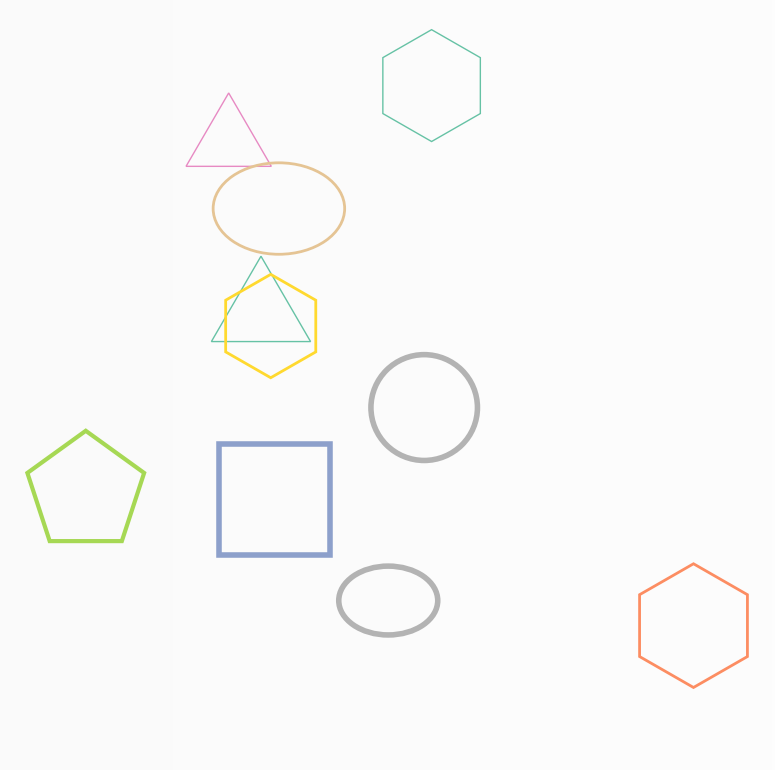[{"shape": "hexagon", "thickness": 0.5, "radius": 0.36, "center": [0.557, 0.889]}, {"shape": "triangle", "thickness": 0.5, "radius": 0.37, "center": [0.337, 0.593]}, {"shape": "hexagon", "thickness": 1, "radius": 0.4, "center": [0.895, 0.188]}, {"shape": "square", "thickness": 2, "radius": 0.36, "center": [0.354, 0.351]}, {"shape": "triangle", "thickness": 0.5, "radius": 0.32, "center": [0.295, 0.816]}, {"shape": "pentagon", "thickness": 1.5, "radius": 0.4, "center": [0.111, 0.361]}, {"shape": "hexagon", "thickness": 1, "radius": 0.34, "center": [0.349, 0.577]}, {"shape": "oval", "thickness": 1, "radius": 0.42, "center": [0.36, 0.729]}, {"shape": "circle", "thickness": 2, "radius": 0.34, "center": [0.547, 0.471]}, {"shape": "oval", "thickness": 2, "radius": 0.32, "center": [0.501, 0.22]}]